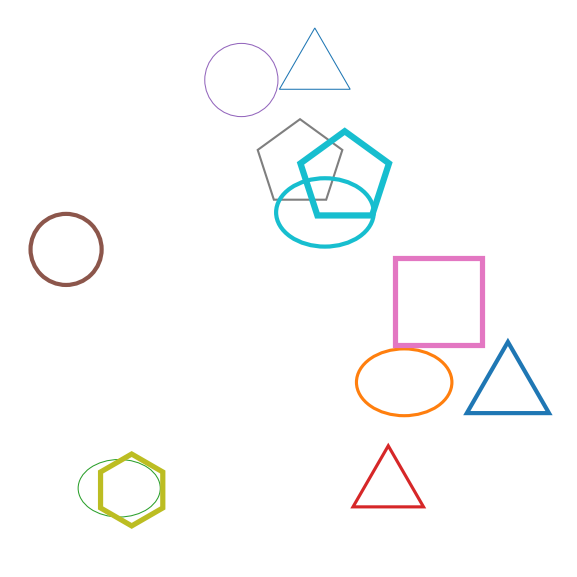[{"shape": "triangle", "thickness": 2, "radius": 0.41, "center": [0.879, 0.325]}, {"shape": "triangle", "thickness": 0.5, "radius": 0.35, "center": [0.545, 0.88]}, {"shape": "oval", "thickness": 1.5, "radius": 0.41, "center": [0.7, 0.337]}, {"shape": "oval", "thickness": 0.5, "radius": 0.36, "center": [0.206, 0.154]}, {"shape": "triangle", "thickness": 1.5, "radius": 0.35, "center": [0.672, 0.157]}, {"shape": "circle", "thickness": 0.5, "radius": 0.32, "center": [0.418, 0.861]}, {"shape": "circle", "thickness": 2, "radius": 0.31, "center": [0.114, 0.567]}, {"shape": "square", "thickness": 2.5, "radius": 0.38, "center": [0.76, 0.478]}, {"shape": "pentagon", "thickness": 1, "radius": 0.39, "center": [0.52, 0.716]}, {"shape": "hexagon", "thickness": 2.5, "radius": 0.31, "center": [0.228, 0.151]}, {"shape": "pentagon", "thickness": 3, "radius": 0.4, "center": [0.597, 0.691]}, {"shape": "oval", "thickness": 2, "radius": 0.42, "center": [0.563, 0.631]}]